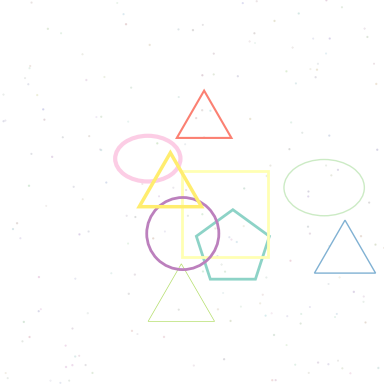[{"shape": "pentagon", "thickness": 2, "radius": 0.5, "center": [0.605, 0.356]}, {"shape": "square", "thickness": 2, "radius": 0.56, "center": [0.584, 0.444]}, {"shape": "triangle", "thickness": 1.5, "radius": 0.41, "center": [0.53, 0.683]}, {"shape": "triangle", "thickness": 1, "radius": 0.46, "center": [0.896, 0.336]}, {"shape": "triangle", "thickness": 0.5, "radius": 0.5, "center": [0.471, 0.215]}, {"shape": "oval", "thickness": 3, "radius": 0.42, "center": [0.384, 0.588]}, {"shape": "circle", "thickness": 2, "radius": 0.47, "center": [0.475, 0.393]}, {"shape": "oval", "thickness": 1, "radius": 0.52, "center": [0.842, 0.513]}, {"shape": "triangle", "thickness": 2.5, "radius": 0.47, "center": [0.443, 0.51]}]